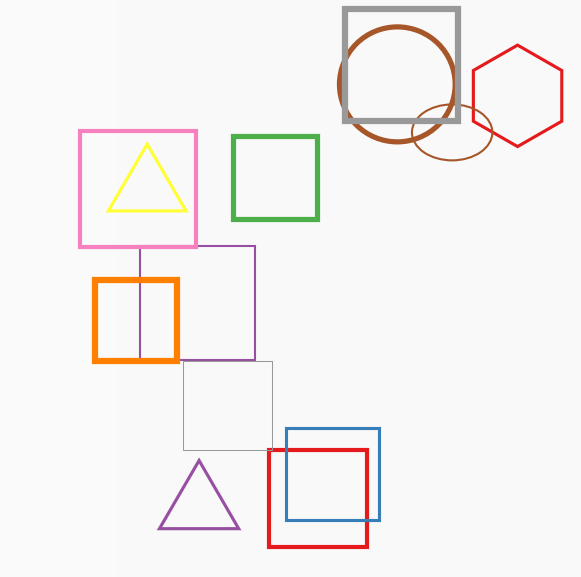[{"shape": "square", "thickness": 2, "radius": 0.42, "center": [0.547, 0.136]}, {"shape": "hexagon", "thickness": 1.5, "radius": 0.44, "center": [0.89, 0.833]}, {"shape": "square", "thickness": 1.5, "radius": 0.4, "center": [0.572, 0.179]}, {"shape": "square", "thickness": 2.5, "radius": 0.36, "center": [0.473, 0.691]}, {"shape": "square", "thickness": 1, "radius": 0.49, "center": [0.339, 0.474]}, {"shape": "triangle", "thickness": 1.5, "radius": 0.39, "center": [0.343, 0.123]}, {"shape": "square", "thickness": 3, "radius": 0.35, "center": [0.234, 0.444]}, {"shape": "triangle", "thickness": 1.5, "radius": 0.39, "center": [0.253, 0.672]}, {"shape": "oval", "thickness": 1, "radius": 0.35, "center": [0.778, 0.77]}, {"shape": "circle", "thickness": 2.5, "radius": 0.5, "center": [0.684, 0.853]}, {"shape": "square", "thickness": 2, "radius": 0.5, "center": [0.237, 0.672]}, {"shape": "square", "thickness": 3, "radius": 0.49, "center": [0.691, 0.887]}, {"shape": "square", "thickness": 0.5, "radius": 0.38, "center": [0.392, 0.297]}]